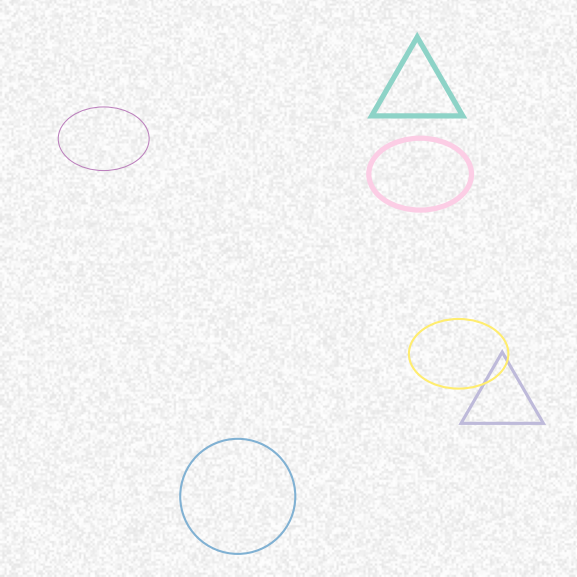[{"shape": "triangle", "thickness": 2.5, "radius": 0.46, "center": [0.722, 0.844]}, {"shape": "triangle", "thickness": 1.5, "radius": 0.41, "center": [0.87, 0.307]}, {"shape": "circle", "thickness": 1, "radius": 0.5, "center": [0.412, 0.14]}, {"shape": "oval", "thickness": 2.5, "radius": 0.44, "center": [0.728, 0.698]}, {"shape": "oval", "thickness": 0.5, "radius": 0.39, "center": [0.18, 0.759]}, {"shape": "oval", "thickness": 1, "radius": 0.43, "center": [0.794, 0.387]}]